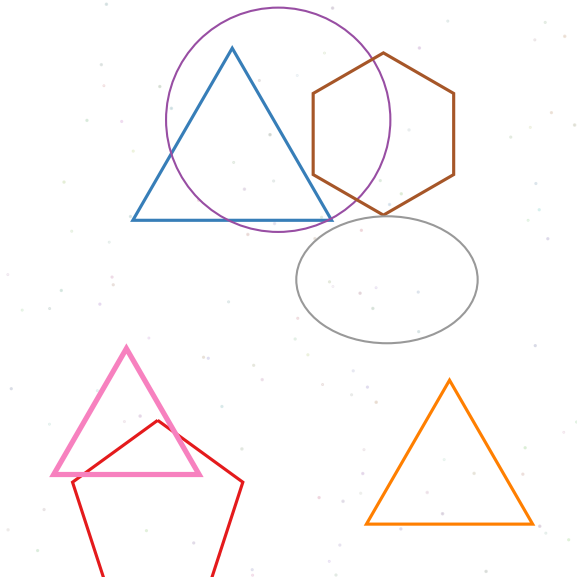[{"shape": "pentagon", "thickness": 1.5, "radius": 0.78, "center": [0.273, 0.116]}, {"shape": "triangle", "thickness": 1.5, "radius": 0.99, "center": [0.402, 0.717]}, {"shape": "circle", "thickness": 1, "radius": 0.97, "center": [0.482, 0.792]}, {"shape": "triangle", "thickness": 1.5, "radius": 0.83, "center": [0.778, 0.175]}, {"shape": "hexagon", "thickness": 1.5, "radius": 0.7, "center": [0.664, 0.767]}, {"shape": "triangle", "thickness": 2.5, "radius": 0.73, "center": [0.219, 0.25]}, {"shape": "oval", "thickness": 1, "radius": 0.79, "center": [0.67, 0.515]}]